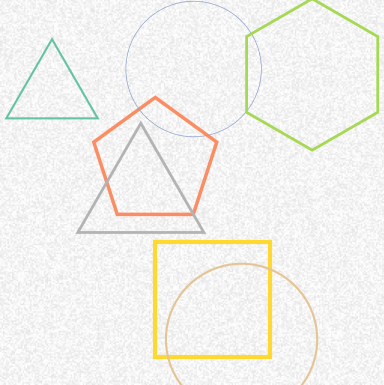[{"shape": "triangle", "thickness": 1.5, "radius": 0.69, "center": [0.135, 0.761]}, {"shape": "pentagon", "thickness": 2.5, "radius": 0.84, "center": [0.403, 0.579]}, {"shape": "circle", "thickness": 0.5, "radius": 0.88, "center": [0.503, 0.821]}, {"shape": "hexagon", "thickness": 2, "radius": 0.98, "center": [0.811, 0.807]}, {"shape": "square", "thickness": 3, "radius": 0.75, "center": [0.552, 0.222]}, {"shape": "circle", "thickness": 1.5, "radius": 0.98, "center": [0.627, 0.119]}, {"shape": "triangle", "thickness": 2, "radius": 0.95, "center": [0.366, 0.491]}]